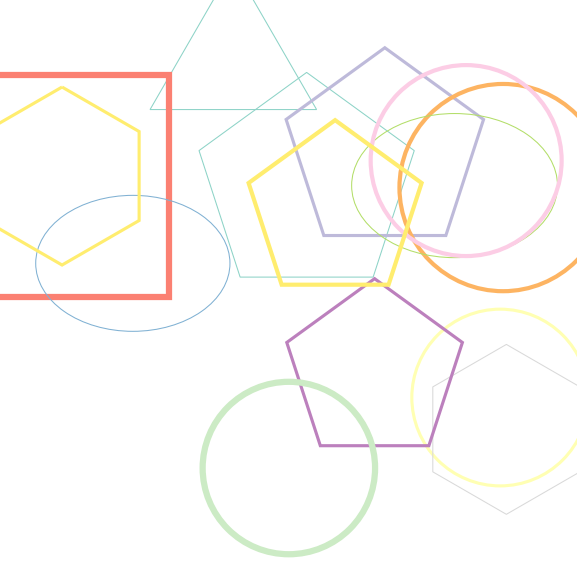[{"shape": "triangle", "thickness": 0.5, "radius": 0.83, "center": [0.404, 0.893]}, {"shape": "pentagon", "thickness": 0.5, "radius": 0.98, "center": [0.531, 0.678]}, {"shape": "circle", "thickness": 1.5, "radius": 0.77, "center": [0.866, 0.311]}, {"shape": "pentagon", "thickness": 1.5, "radius": 0.9, "center": [0.666, 0.737]}, {"shape": "square", "thickness": 3, "radius": 0.96, "center": [0.1, 0.677]}, {"shape": "oval", "thickness": 0.5, "radius": 0.84, "center": [0.23, 0.543]}, {"shape": "circle", "thickness": 2, "radius": 0.9, "center": [0.871, 0.674]}, {"shape": "oval", "thickness": 0.5, "radius": 0.89, "center": [0.787, 0.678]}, {"shape": "circle", "thickness": 2, "radius": 0.83, "center": [0.807, 0.721]}, {"shape": "hexagon", "thickness": 0.5, "radius": 0.74, "center": [0.877, 0.256]}, {"shape": "pentagon", "thickness": 1.5, "radius": 0.8, "center": [0.649, 0.357]}, {"shape": "circle", "thickness": 3, "radius": 0.75, "center": [0.5, 0.189]}, {"shape": "hexagon", "thickness": 1.5, "radius": 0.77, "center": [0.107, 0.694]}, {"shape": "pentagon", "thickness": 2, "radius": 0.79, "center": [0.58, 0.634]}]